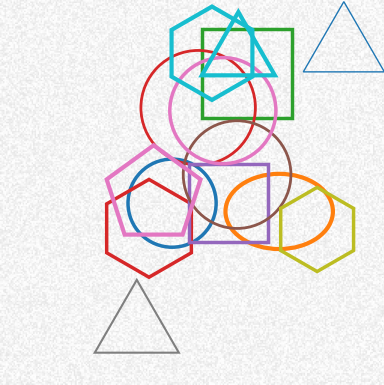[{"shape": "circle", "thickness": 2.5, "radius": 0.57, "center": [0.447, 0.472]}, {"shape": "triangle", "thickness": 1, "radius": 0.61, "center": [0.893, 0.874]}, {"shape": "oval", "thickness": 3, "radius": 0.7, "center": [0.725, 0.451]}, {"shape": "square", "thickness": 2.5, "radius": 0.58, "center": [0.642, 0.809]}, {"shape": "circle", "thickness": 2, "radius": 0.74, "center": [0.515, 0.72]}, {"shape": "hexagon", "thickness": 2.5, "radius": 0.64, "center": [0.387, 0.407]}, {"shape": "square", "thickness": 2.5, "radius": 0.51, "center": [0.594, 0.473]}, {"shape": "circle", "thickness": 2, "radius": 0.7, "center": [0.616, 0.546]}, {"shape": "circle", "thickness": 2.5, "radius": 0.69, "center": [0.579, 0.713]}, {"shape": "pentagon", "thickness": 3, "radius": 0.64, "center": [0.399, 0.494]}, {"shape": "triangle", "thickness": 1.5, "radius": 0.63, "center": [0.355, 0.147]}, {"shape": "hexagon", "thickness": 2.5, "radius": 0.55, "center": [0.824, 0.404]}, {"shape": "triangle", "thickness": 3, "radius": 0.55, "center": [0.619, 0.859]}, {"shape": "hexagon", "thickness": 3, "radius": 0.61, "center": [0.551, 0.862]}]